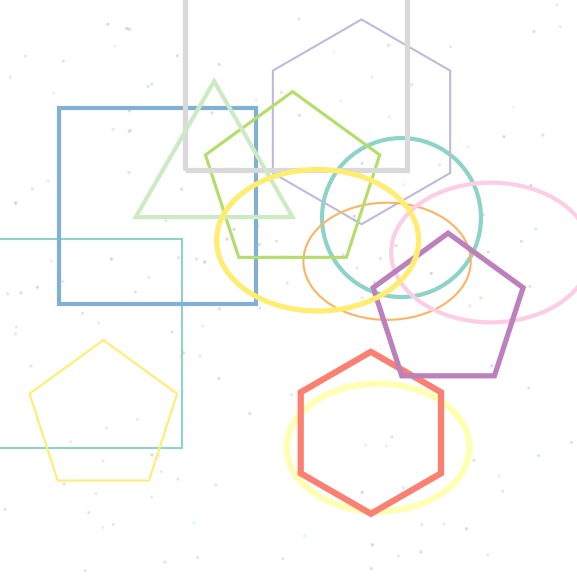[{"shape": "square", "thickness": 1, "radius": 0.9, "center": [0.134, 0.405]}, {"shape": "circle", "thickness": 2, "radius": 0.69, "center": [0.695, 0.622]}, {"shape": "oval", "thickness": 3, "radius": 0.79, "center": [0.655, 0.224]}, {"shape": "hexagon", "thickness": 1, "radius": 0.89, "center": [0.626, 0.788]}, {"shape": "hexagon", "thickness": 3, "radius": 0.7, "center": [0.642, 0.25]}, {"shape": "square", "thickness": 2, "radius": 0.85, "center": [0.273, 0.642]}, {"shape": "oval", "thickness": 1, "radius": 0.72, "center": [0.67, 0.547]}, {"shape": "pentagon", "thickness": 1.5, "radius": 0.79, "center": [0.507, 0.682]}, {"shape": "oval", "thickness": 2, "radius": 0.86, "center": [0.85, 0.562]}, {"shape": "square", "thickness": 2.5, "radius": 0.96, "center": [0.513, 0.896]}, {"shape": "pentagon", "thickness": 2.5, "radius": 0.68, "center": [0.776, 0.459]}, {"shape": "triangle", "thickness": 2, "radius": 0.78, "center": [0.371, 0.702]}, {"shape": "pentagon", "thickness": 1, "radius": 0.67, "center": [0.179, 0.276]}, {"shape": "oval", "thickness": 2.5, "radius": 0.87, "center": [0.55, 0.583]}]